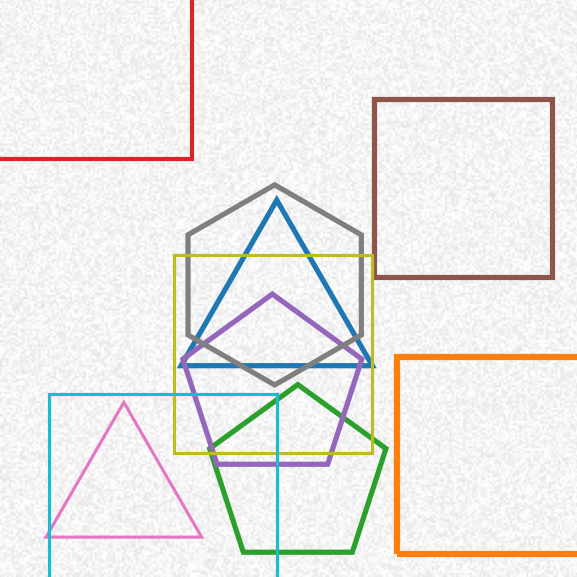[{"shape": "triangle", "thickness": 2.5, "radius": 0.96, "center": [0.479, 0.461]}, {"shape": "square", "thickness": 3, "radius": 0.85, "center": [0.858, 0.21]}, {"shape": "pentagon", "thickness": 2.5, "radius": 0.8, "center": [0.516, 0.173]}, {"shape": "square", "thickness": 2, "radius": 0.85, "center": [0.162, 0.894]}, {"shape": "pentagon", "thickness": 2.5, "radius": 0.81, "center": [0.472, 0.327]}, {"shape": "square", "thickness": 2.5, "radius": 0.77, "center": [0.802, 0.674]}, {"shape": "triangle", "thickness": 1.5, "radius": 0.78, "center": [0.214, 0.147]}, {"shape": "hexagon", "thickness": 2.5, "radius": 0.87, "center": [0.476, 0.506]}, {"shape": "square", "thickness": 1.5, "radius": 0.86, "center": [0.472, 0.387]}, {"shape": "square", "thickness": 1.5, "radius": 0.99, "center": [0.282, 0.119]}]